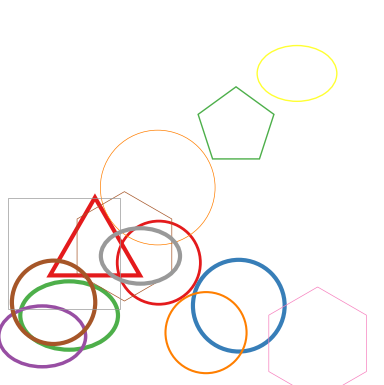[{"shape": "triangle", "thickness": 3, "radius": 0.67, "center": [0.247, 0.352]}, {"shape": "circle", "thickness": 2, "radius": 0.54, "center": [0.412, 0.318]}, {"shape": "circle", "thickness": 3, "radius": 0.6, "center": [0.62, 0.206]}, {"shape": "pentagon", "thickness": 1, "radius": 0.52, "center": [0.613, 0.671]}, {"shape": "oval", "thickness": 3, "radius": 0.63, "center": [0.18, 0.18]}, {"shape": "oval", "thickness": 2.5, "radius": 0.56, "center": [0.11, 0.126]}, {"shape": "circle", "thickness": 0.5, "radius": 0.75, "center": [0.41, 0.513]}, {"shape": "circle", "thickness": 1.5, "radius": 0.53, "center": [0.535, 0.136]}, {"shape": "oval", "thickness": 1, "radius": 0.52, "center": [0.771, 0.809]}, {"shape": "circle", "thickness": 3, "radius": 0.54, "center": [0.139, 0.215]}, {"shape": "hexagon", "thickness": 0.5, "radius": 0.71, "center": [0.323, 0.36]}, {"shape": "hexagon", "thickness": 0.5, "radius": 0.73, "center": [0.825, 0.108]}, {"shape": "square", "thickness": 0.5, "radius": 0.72, "center": [0.166, 0.341]}, {"shape": "oval", "thickness": 3, "radius": 0.51, "center": [0.365, 0.335]}]